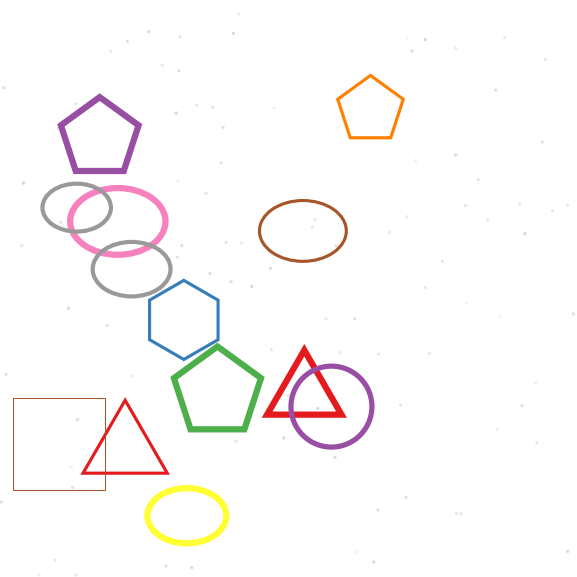[{"shape": "triangle", "thickness": 3, "radius": 0.37, "center": [0.527, 0.318]}, {"shape": "triangle", "thickness": 1.5, "radius": 0.42, "center": [0.217, 0.222]}, {"shape": "hexagon", "thickness": 1.5, "radius": 0.34, "center": [0.318, 0.445]}, {"shape": "pentagon", "thickness": 3, "radius": 0.4, "center": [0.377, 0.32]}, {"shape": "circle", "thickness": 2.5, "radius": 0.35, "center": [0.574, 0.295]}, {"shape": "pentagon", "thickness": 3, "radius": 0.35, "center": [0.173, 0.76]}, {"shape": "pentagon", "thickness": 1.5, "radius": 0.3, "center": [0.642, 0.809]}, {"shape": "oval", "thickness": 3, "radius": 0.34, "center": [0.324, 0.106]}, {"shape": "square", "thickness": 0.5, "radius": 0.4, "center": [0.102, 0.23]}, {"shape": "oval", "thickness": 1.5, "radius": 0.38, "center": [0.524, 0.599]}, {"shape": "oval", "thickness": 3, "radius": 0.41, "center": [0.204, 0.616]}, {"shape": "oval", "thickness": 2, "radius": 0.3, "center": [0.133, 0.64]}, {"shape": "oval", "thickness": 2, "radius": 0.34, "center": [0.228, 0.533]}]